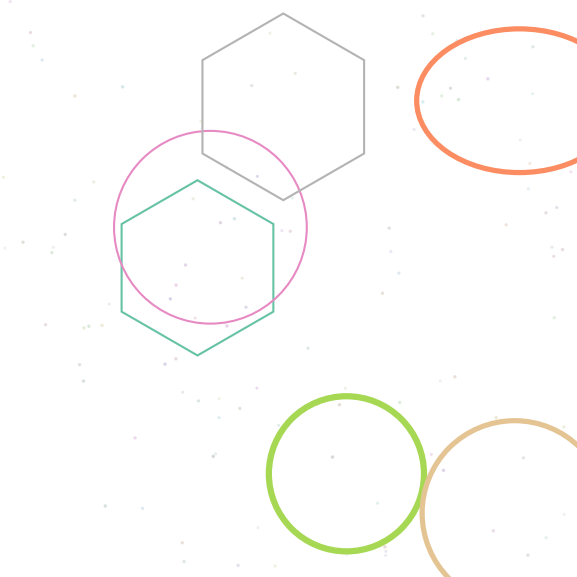[{"shape": "hexagon", "thickness": 1, "radius": 0.76, "center": [0.342, 0.535]}, {"shape": "oval", "thickness": 2.5, "radius": 0.89, "center": [0.899, 0.825]}, {"shape": "circle", "thickness": 1, "radius": 0.83, "center": [0.364, 0.606]}, {"shape": "circle", "thickness": 3, "radius": 0.67, "center": [0.6, 0.179]}, {"shape": "circle", "thickness": 2.5, "radius": 0.8, "center": [0.891, 0.11]}, {"shape": "hexagon", "thickness": 1, "radius": 0.81, "center": [0.491, 0.814]}]